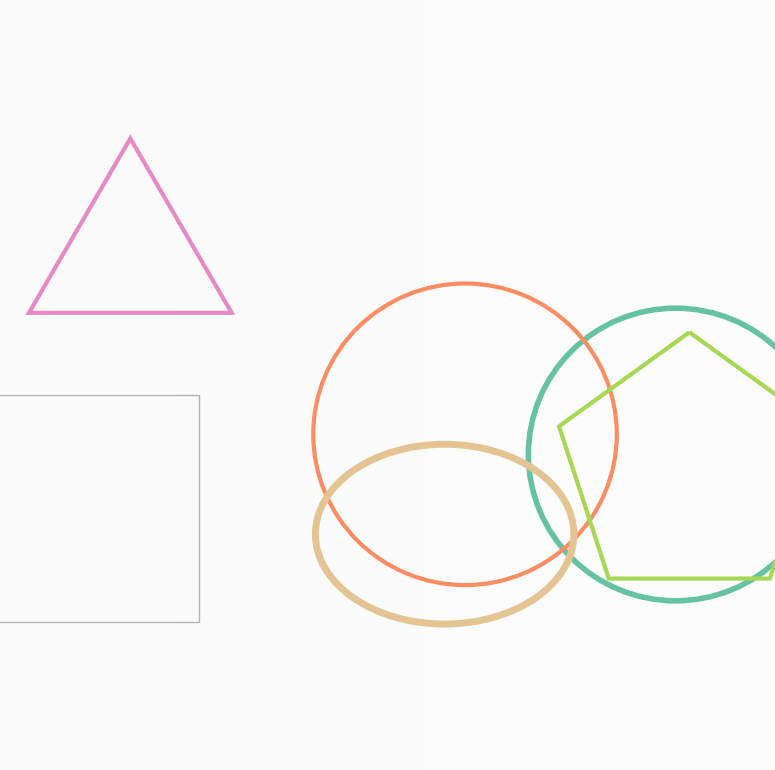[{"shape": "circle", "thickness": 2, "radius": 0.95, "center": [0.872, 0.41]}, {"shape": "circle", "thickness": 1.5, "radius": 0.98, "center": [0.6, 0.436]}, {"shape": "triangle", "thickness": 1.5, "radius": 0.75, "center": [0.168, 0.669]}, {"shape": "pentagon", "thickness": 1.5, "radius": 0.88, "center": [0.89, 0.392]}, {"shape": "oval", "thickness": 2.5, "radius": 0.83, "center": [0.574, 0.306]}, {"shape": "square", "thickness": 0.5, "radius": 0.74, "center": [0.109, 0.34]}]